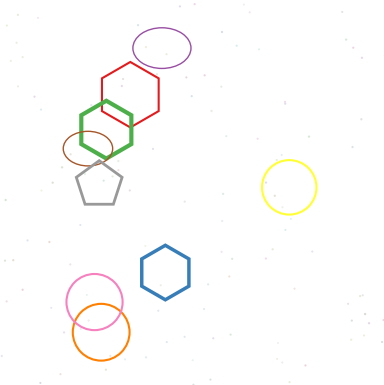[{"shape": "hexagon", "thickness": 1.5, "radius": 0.43, "center": [0.338, 0.754]}, {"shape": "hexagon", "thickness": 2.5, "radius": 0.35, "center": [0.429, 0.292]}, {"shape": "hexagon", "thickness": 3, "radius": 0.38, "center": [0.276, 0.663]}, {"shape": "oval", "thickness": 1, "radius": 0.38, "center": [0.421, 0.875]}, {"shape": "circle", "thickness": 1.5, "radius": 0.37, "center": [0.263, 0.137]}, {"shape": "circle", "thickness": 1.5, "radius": 0.35, "center": [0.751, 0.513]}, {"shape": "oval", "thickness": 1, "radius": 0.32, "center": [0.228, 0.614]}, {"shape": "circle", "thickness": 1.5, "radius": 0.36, "center": [0.246, 0.215]}, {"shape": "pentagon", "thickness": 2, "radius": 0.31, "center": [0.258, 0.52]}]